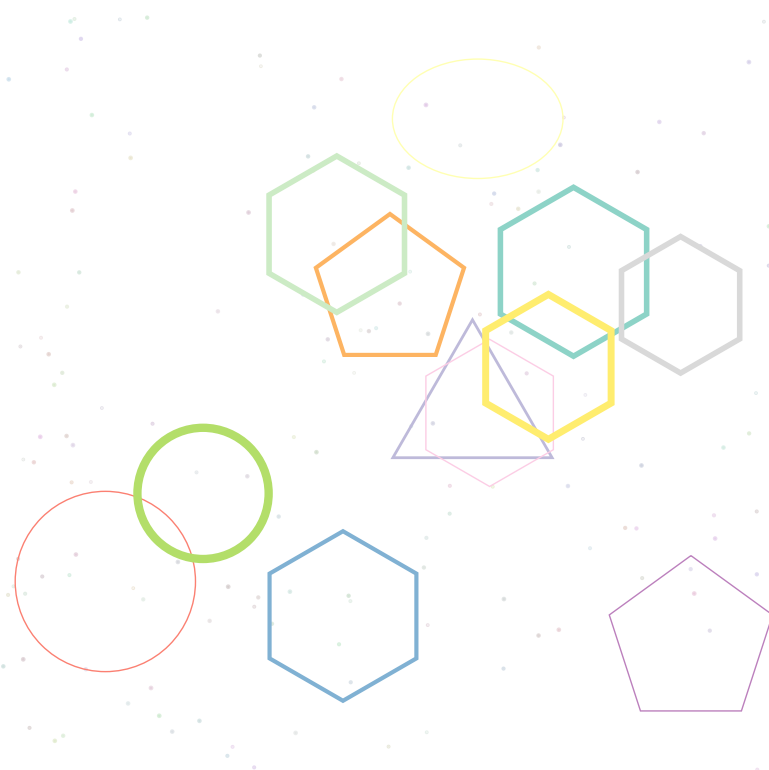[{"shape": "hexagon", "thickness": 2, "radius": 0.55, "center": [0.745, 0.647]}, {"shape": "oval", "thickness": 0.5, "radius": 0.55, "center": [0.62, 0.846]}, {"shape": "triangle", "thickness": 1, "radius": 0.6, "center": [0.614, 0.465]}, {"shape": "circle", "thickness": 0.5, "radius": 0.59, "center": [0.137, 0.245]}, {"shape": "hexagon", "thickness": 1.5, "radius": 0.55, "center": [0.445, 0.2]}, {"shape": "pentagon", "thickness": 1.5, "radius": 0.51, "center": [0.506, 0.621]}, {"shape": "circle", "thickness": 3, "radius": 0.43, "center": [0.264, 0.359]}, {"shape": "hexagon", "thickness": 0.5, "radius": 0.48, "center": [0.636, 0.464]}, {"shape": "hexagon", "thickness": 2, "radius": 0.44, "center": [0.884, 0.604]}, {"shape": "pentagon", "thickness": 0.5, "radius": 0.56, "center": [0.897, 0.167]}, {"shape": "hexagon", "thickness": 2, "radius": 0.51, "center": [0.437, 0.696]}, {"shape": "hexagon", "thickness": 2.5, "radius": 0.47, "center": [0.712, 0.524]}]